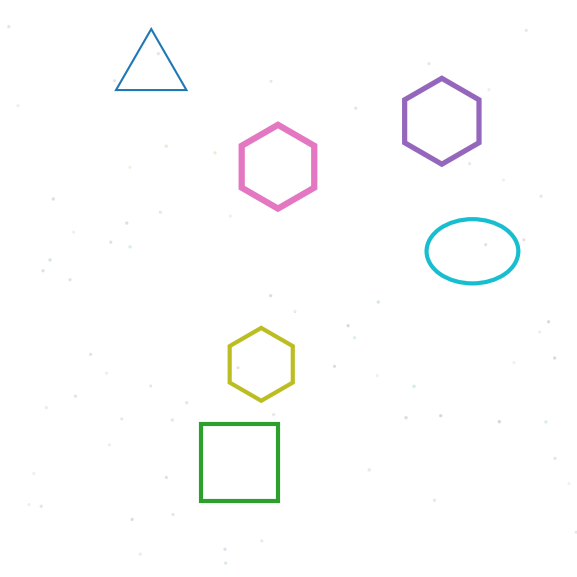[{"shape": "triangle", "thickness": 1, "radius": 0.35, "center": [0.262, 0.878]}, {"shape": "square", "thickness": 2, "radius": 0.33, "center": [0.414, 0.198]}, {"shape": "hexagon", "thickness": 2.5, "radius": 0.37, "center": [0.765, 0.789]}, {"shape": "hexagon", "thickness": 3, "radius": 0.36, "center": [0.481, 0.71]}, {"shape": "hexagon", "thickness": 2, "radius": 0.32, "center": [0.452, 0.368]}, {"shape": "oval", "thickness": 2, "radius": 0.4, "center": [0.818, 0.564]}]